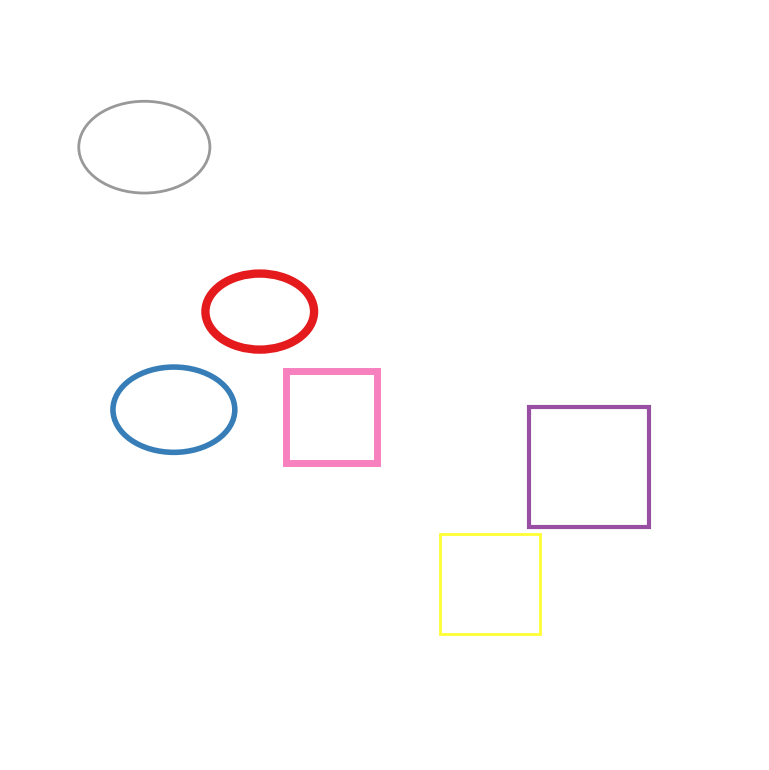[{"shape": "oval", "thickness": 3, "radius": 0.35, "center": [0.337, 0.595]}, {"shape": "oval", "thickness": 2, "radius": 0.4, "center": [0.226, 0.468]}, {"shape": "square", "thickness": 1.5, "radius": 0.39, "center": [0.765, 0.394]}, {"shape": "square", "thickness": 1, "radius": 0.33, "center": [0.636, 0.241]}, {"shape": "square", "thickness": 2.5, "radius": 0.3, "center": [0.43, 0.458]}, {"shape": "oval", "thickness": 1, "radius": 0.43, "center": [0.187, 0.809]}]